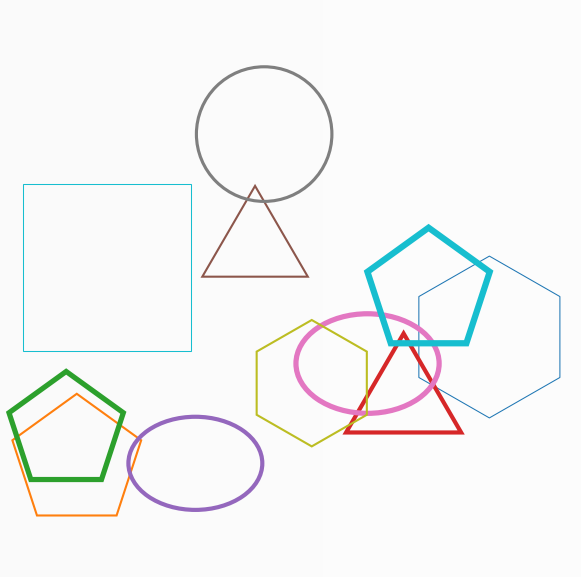[{"shape": "hexagon", "thickness": 0.5, "radius": 0.7, "center": [0.842, 0.416]}, {"shape": "pentagon", "thickness": 1, "radius": 0.58, "center": [0.132, 0.201]}, {"shape": "pentagon", "thickness": 2.5, "radius": 0.52, "center": [0.114, 0.252]}, {"shape": "triangle", "thickness": 2, "radius": 0.57, "center": [0.694, 0.307]}, {"shape": "oval", "thickness": 2, "radius": 0.58, "center": [0.336, 0.197]}, {"shape": "triangle", "thickness": 1, "radius": 0.52, "center": [0.439, 0.572]}, {"shape": "oval", "thickness": 2.5, "radius": 0.62, "center": [0.632, 0.37]}, {"shape": "circle", "thickness": 1.5, "radius": 0.58, "center": [0.454, 0.767]}, {"shape": "hexagon", "thickness": 1, "radius": 0.55, "center": [0.536, 0.336]}, {"shape": "pentagon", "thickness": 3, "radius": 0.55, "center": [0.737, 0.494]}, {"shape": "square", "thickness": 0.5, "radius": 0.72, "center": [0.184, 0.536]}]